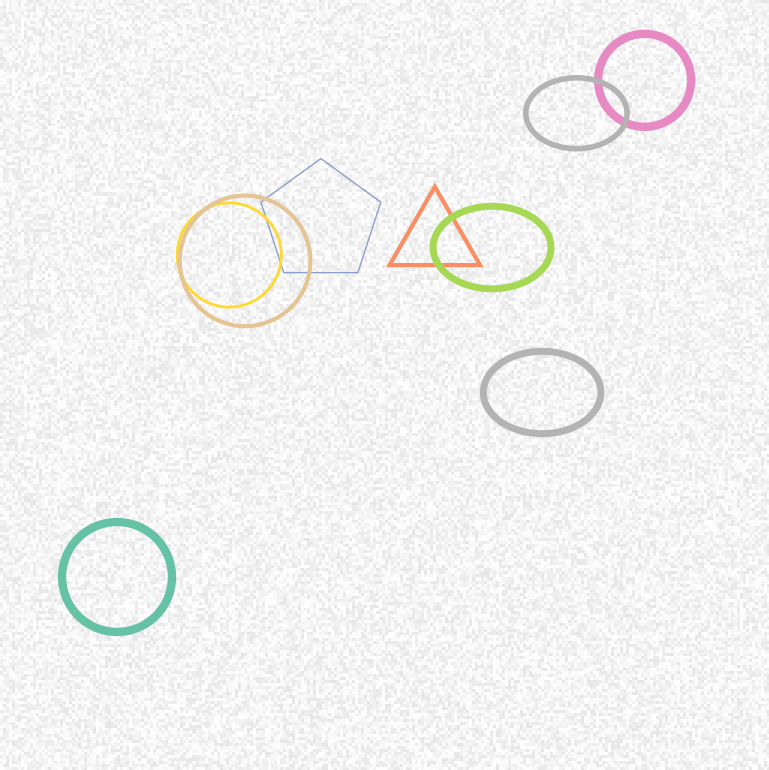[{"shape": "circle", "thickness": 3, "radius": 0.36, "center": [0.152, 0.251]}, {"shape": "triangle", "thickness": 1.5, "radius": 0.34, "center": [0.565, 0.69]}, {"shape": "pentagon", "thickness": 0.5, "radius": 0.41, "center": [0.417, 0.712]}, {"shape": "circle", "thickness": 3, "radius": 0.3, "center": [0.837, 0.896]}, {"shape": "oval", "thickness": 2.5, "radius": 0.38, "center": [0.639, 0.679]}, {"shape": "circle", "thickness": 1, "radius": 0.34, "center": [0.298, 0.669]}, {"shape": "circle", "thickness": 1.5, "radius": 0.42, "center": [0.318, 0.661]}, {"shape": "oval", "thickness": 2, "radius": 0.33, "center": [0.749, 0.853]}, {"shape": "oval", "thickness": 2.5, "radius": 0.38, "center": [0.704, 0.49]}]